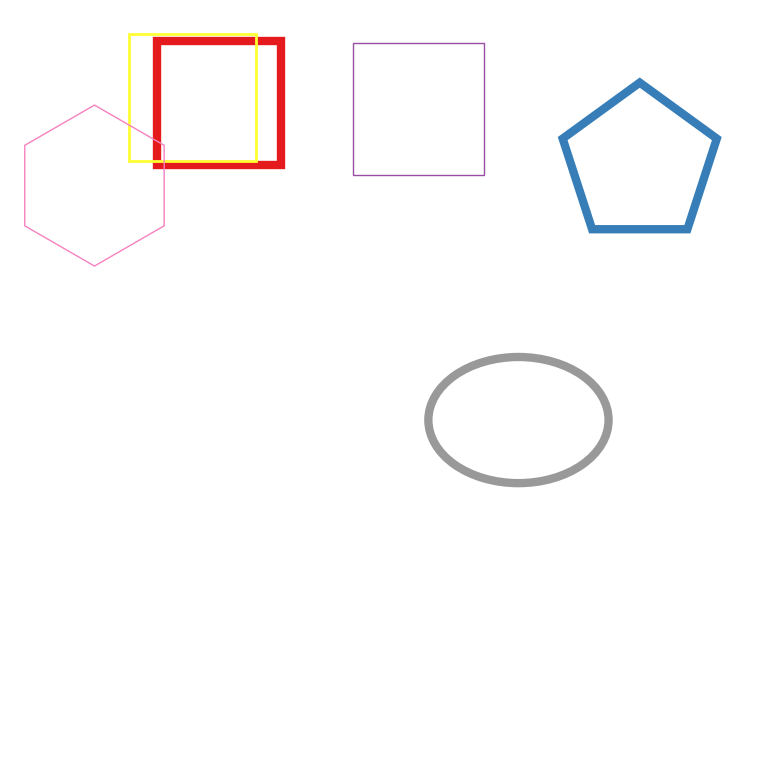[{"shape": "square", "thickness": 3, "radius": 0.4, "center": [0.284, 0.867]}, {"shape": "pentagon", "thickness": 3, "radius": 0.53, "center": [0.831, 0.787]}, {"shape": "square", "thickness": 0.5, "radius": 0.43, "center": [0.544, 0.858]}, {"shape": "square", "thickness": 1, "radius": 0.41, "center": [0.25, 0.873]}, {"shape": "hexagon", "thickness": 0.5, "radius": 0.52, "center": [0.123, 0.759]}, {"shape": "oval", "thickness": 3, "radius": 0.59, "center": [0.673, 0.454]}]